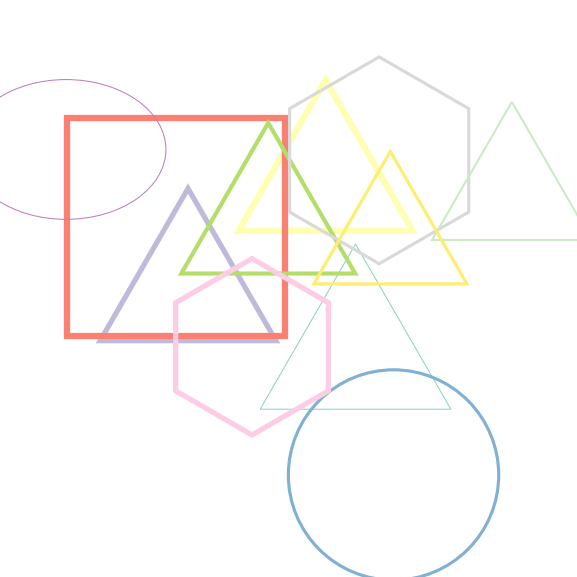[{"shape": "triangle", "thickness": 0.5, "radius": 0.95, "center": [0.616, 0.386]}, {"shape": "triangle", "thickness": 3, "radius": 0.87, "center": [0.564, 0.687]}, {"shape": "triangle", "thickness": 2.5, "radius": 0.88, "center": [0.326, 0.497]}, {"shape": "square", "thickness": 3, "radius": 0.94, "center": [0.305, 0.606]}, {"shape": "circle", "thickness": 1.5, "radius": 0.91, "center": [0.681, 0.177]}, {"shape": "triangle", "thickness": 2, "radius": 0.87, "center": [0.464, 0.612]}, {"shape": "hexagon", "thickness": 2.5, "radius": 0.76, "center": [0.436, 0.399]}, {"shape": "hexagon", "thickness": 1.5, "radius": 0.9, "center": [0.657, 0.721]}, {"shape": "oval", "thickness": 0.5, "radius": 0.86, "center": [0.114, 0.74]}, {"shape": "triangle", "thickness": 1, "radius": 0.8, "center": [0.886, 0.663]}, {"shape": "triangle", "thickness": 1.5, "radius": 0.76, "center": [0.676, 0.584]}]